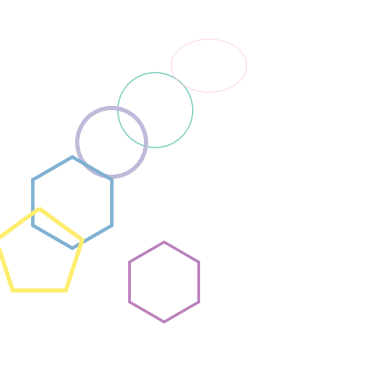[{"shape": "circle", "thickness": 1, "radius": 0.49, "center": [0.403, 0.714]}, {"shape": "circle", "thickness": 3, "radius": 0.45, "center": [0.29, 0.63]}, {"shape": "hexagon", "thickness": 2.5, "radius": 0.59, "center": [0.188, 0.474]}, {"shape": "oval", "thickness": 0.5, "radius": 0.49, "center": [0.543, 0.829]}, {"shape": "hexagon", "thickness": 2, "radius": 0.52, "center": [0.426, 0.268]}, {"shape": "pentagon", "thickness": 3, "radius": 0.59, "center": [0.102, 0.341]}]